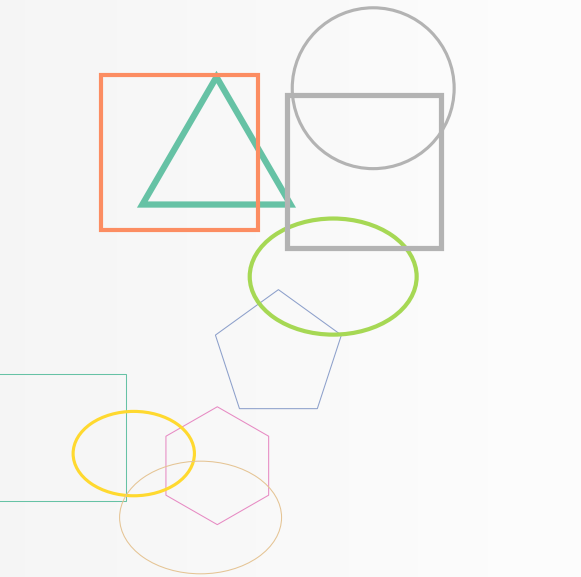[{"shape": "triangle", "thickness": 3, "radius": 0.74, "center": [0.372, 0.719]}, {"shape": "square", "thickness": 0.5, "radius": 0.55, "center": [0.107, 0.242]}, {"shape": "square", "thickness": 2, "radius": 0.67, "center": [0.309, 0.735]}, {"shape": "pentagon", "thickness": 0.5, "radius": 0.57, "center": [0.479, 0.384]}, {"shape": "hexagon", "thickness": 0.5, "radius": 0.51, "center": [0.374, 0.193]}, {"shape": "oval", "thickness": 2, "radius": 0.72, "center": [0.573, 0.52]}, {"shape": "oval", "thickness": 1.5, "radius": 0.52, "center": [0.23, 0.214]}, {"shape": "oval", "thickness": 0.5, "radius": 0.7, "center": [0.345, 0.103]}, {"shape": "circle", "thickness": 1.5, "radius": 0.7, "center": [0.642, 0.846]}, {"shape": "square", "thickness": 2.5, "radius": 0.66, "center": [0.626, 0.702]}]